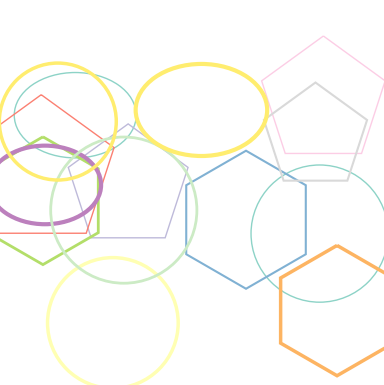[{"shape": "oval", "thickness": 1, "radius": 0.79, "center": [0.195, 0.701]}, {"shape": "circle", "thickness": 1, "radius": 0.89, "center": [0.83, 0.393]}, {"shape": "circle", "thickness": 2.5, "radius": 0.85, "center": [0.293, 0.161]}, {"shape": "pentagon", "thickness": 1, "radius": 0.82, "center": [0.333, 0.515]}, {"shape": "pentagon", "thickness": 1, "radius": 0.99, "center": [0.107, 0.555]}, {"shape": "hexagon", "thickness": 1.5, "radius": 0.9, "center": [0.639, 0.429]}, {"shape": "hexagon", "thickness": 2.5, "radius": 0.85, "center": [0.875, 0.193]}, {"shape": "hexagon", "thickness": 2, "radius": 0.83, "center": [0.112, 0.479]}, {"shape": "pentagon", "thickness": 1, "radius": 0.84, "center": [0.84, 0.738]}, {"shape": "pentagon", "thickness": 1.5, "radius": 0.7, "center": [0.819, 0.645]}, {"shape": "oval", "thickness": 3, "radius": 0.73, "center": [0.117, 0.52]}, {"shape": "circle", "thickness": 2, "radius": 0.95, "center": [0.322, 0.454]}, {"shape": "oval", "thickness": 3, "radius": 0.85, "center": [0.523, 0.714]}, {"shape": "circle", "thickness": 2.5, "radius": 0.76, "center": [0.15, 0.684]}]